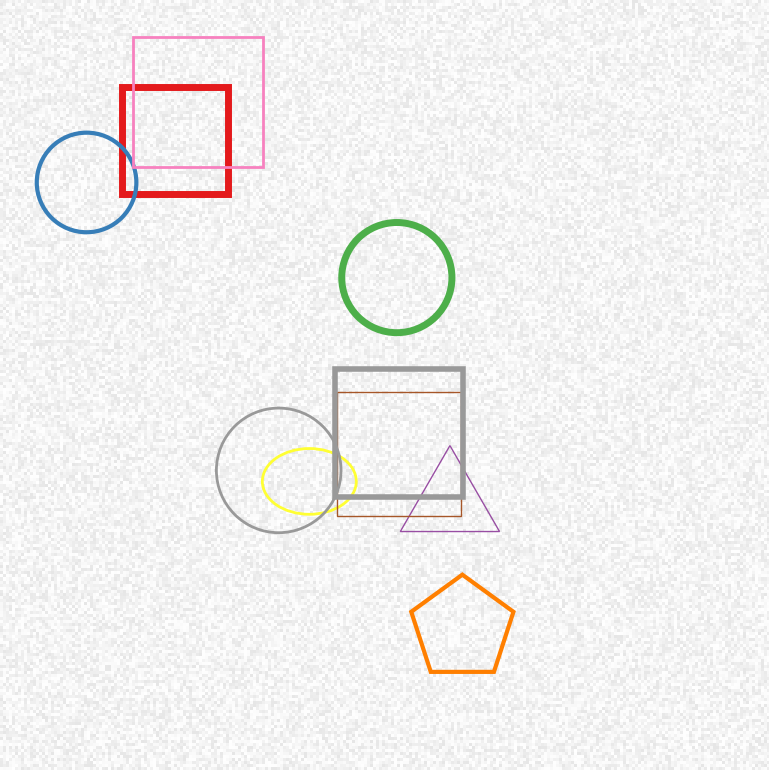[{"shape": "square", "thickness": 2.5, "radius": 0.35, "center": [0.227, 0.817]}, {"shape": "circle", "thickness": 1.5, "radius": 0.32, "center": [0.112, 0.763]}, {"shape": "circle", "thickness": 2.5, "radius": 0.36, "center": [0.515, 0.639]}, {"shape": "triangle", "thickness": 0.5, "radius": 0.37, "center": [0.584, 0.347]}, {"shape": "pentagon", "thickness": 1.5, "radius": 0.35, "center": [0.6, 0.184]}, {"shape": "oval", "thickness": 1, "radius": 0.31, "center": [0.402, 0.375]}, {"shape": "square", "thickness": 0.5, "radius": 0.4, "center": [0.518, 0.41]}, {"shape": "square", "thickness": 1, "radius": 0.42, "center": [0.257, 0.867]}, {"shape": "square", "thickness": 2, "radius": 0.41, "center": [0.518, 0.438]}, {"shape": "circle", "thickness": 1, "radius": 0.4, "center": [0.362, 0.389]}]